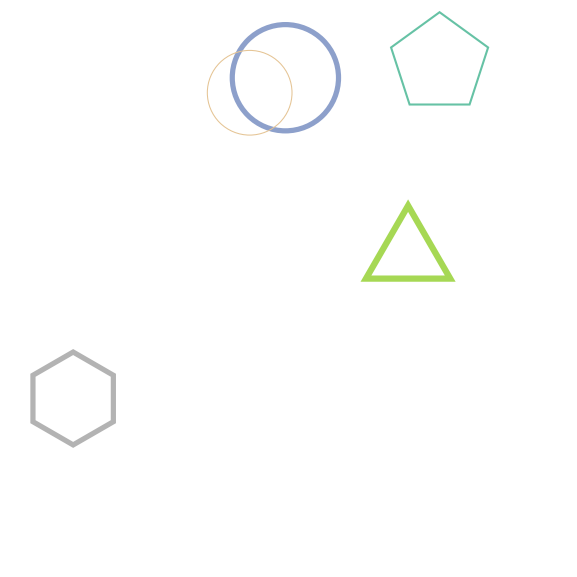[{"shape": "pentagon", "thickness": 1, "radius": 0.44, "center": [0.761, 0.89]}, {"shape": "circle", "thickness": 2.5, "radius": 0.46, "center": [0.494, 0.865]}, {"shape": "triangle", "thickness": 3, "radius": 0.42, "center": [0.707, 0.559]}, {"shape": "circle", "thickness": 0.5, "radius": 0.37, "center": [0.432, 0.839]}, {"shape": "hexagon", "thickness": 2.5, "radius": 0.4, "center": [0.127, 0.309]}]